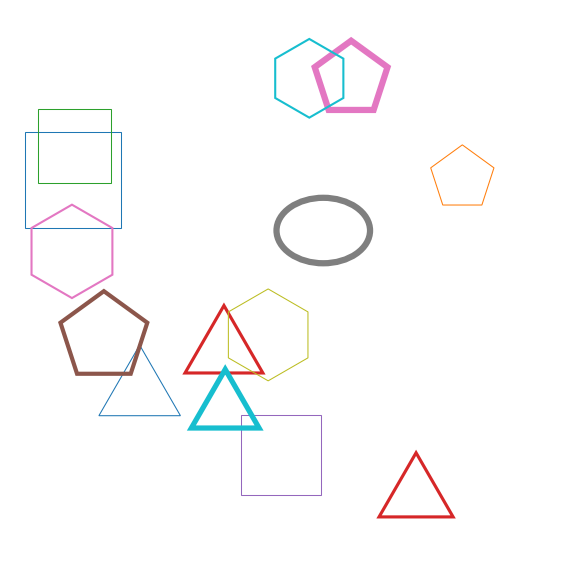[{"shape": "square", "thickness": 0.5, "radius": 0.42, "center": [0.126, 0.687]}, {"shape": "triangle", "thickness": 0.5, "radius": 0.41, "center": [0.242, 0.32]}, {"shape": "pentagon", "thickness": 0.5, "radius": 0.29, "center": [0.801, 0.691]}, {"shape": "square", "thickness": 0.5, "radius": 0.32, "center": [0.129, 0.746]}, {"shape": "triangle", "thickness": 1.5, "radius": 0.39, "center": [0.388, 0.392]}, {"shape": "triangle", "thickness": 1.5, "radius": 0.37, "center": [0.72, 0.141]}, {"shape": "square", "thickness": 0.5, "radius": 0.35, "center": [0.486, 0.211]}, {"shape": "pentagon", "thickness": 2, "radius": 0.4, "center": [0.18, 0.416]}, {"shape": "hexagon", "thickness": 1, "radius": 0.4, "center": [0.125, 0.564]}, {"shape": "pentagon", "thickness": 3, "radius": 0.33, "center": [0.608, 0.862]}, {"shape": "oval", "thickness": 3, "radius": 0.4, "center": [0.56, 0.6]}, {"shape": "hexagon", "thickness": 0.5, "radius": 0.4, "center": [0.464, 0.419]}, {"shape": "hexagon", "thickness": 1, "radius": 0.34, "center": [0.536, 0.864]}, {"shape": "triangle", "thickness": 2.5, "radius": 0.34, "center": [0.39, 0.292]}]